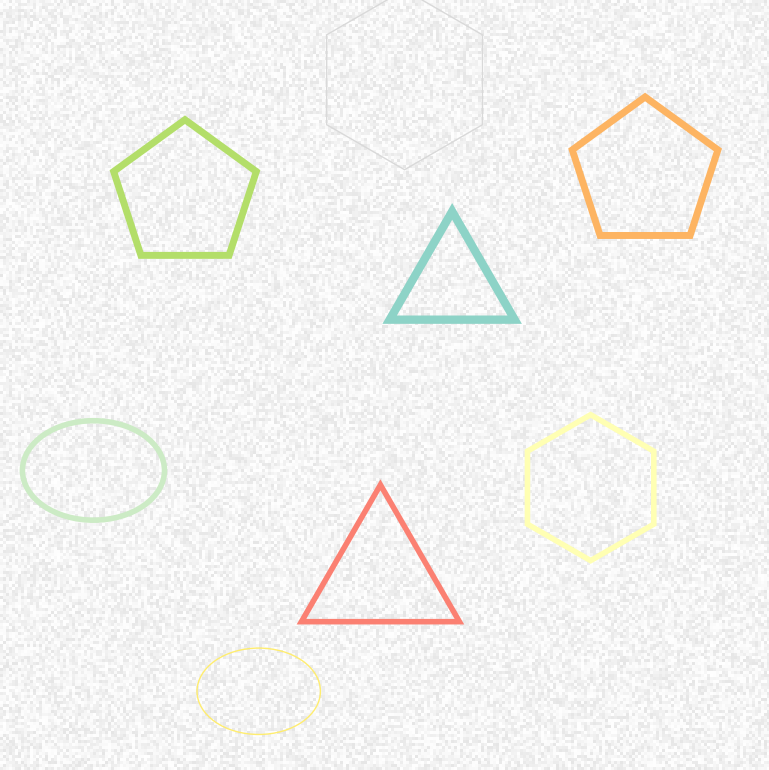[{"shape": "triangle", "thickness": 3, "radius": 0.47, "center": [0.587, 0.632]}, {"shape": "hexagon", "thickness": 2, "radius": 0.47, "center": [0.767, 0.367]}, {"shape": "triangle", "thickness": 2, "radius": 0.59, "center": [0.494, 0.252]}, {"shape": "pentagon", "thickness": 2.5, "radius": 0.5, "center": [0.838, 0.775]}, {"shape": "pentagon", "thickness": 2.5, "radius": 0.49, "center": [0.24, 0.747]}, {"shape": "hexagon", "thickness": 0.5, "radius": 0.58, "center": [0.525, 0.896]}, {"shape": "oval", "thickness": 2, "radius": 0.46, "center": [0.121, 0.389]}, {"shape": "oval", "thickness": 0.5, "radius": 0.4, "center": [0.336, 0.102]}]